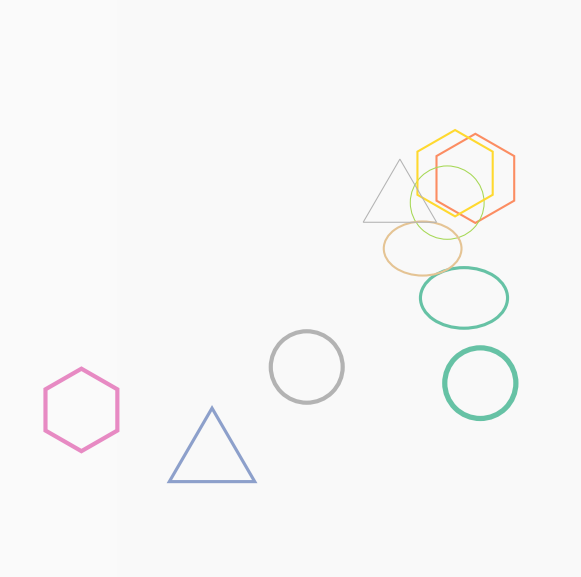[{"shape": "oval", "thickness": 1.5, "radius": 0.37, "center": [0.798, 0.483]}, {"shape": "circle", "thickness": 2.5, "radius": 0.31, "center": [0.826, 0.336]}, {"shape": "hexagon", "thickness": 1, "radius": 0.39, "center": [0.818, 0.69]}, {"shape": "triangle", "thickness": 1.5, "radius": 0.42, "center": [0.365, 0.208]}, {"shape": "hexagon", "thickness": 2, "radius": 0.36, "center": [0.14, 0.289]}, {"shape": "circle", "thickness": 0.5, "radius": 0.32, "center": [0.769, 0.648]}, {"shape": "hexagon", "thickness": 1, "radius": 0.37, "center": [0.783, 0.699]}, {"shape": "oval", "thickness": 1, "radius": 0.33, "center": [0.727, 0.569]}, {"shape": "circle", "thickness": 2, "radius": 0.31, "center": [0.528, 0.364]}, {"shape": "triangle", "thickness": 0.5, "radius": 0.36, "center": [0.688, 0.651]}]